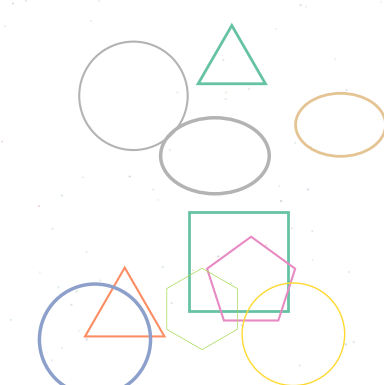[{"shape": "square", "thickness": 2, "radius": 0.64, "center": [0.62, 0.321]}, {"shape": "triangle", "thickness": 2, "radius": 0.5, "center": [0.602, 0.833]}, {"shape": "triangle", "thickness": 1.5, "radius": 0.6, "center": [0.324, 0.186]}, {"shape": "circle", "thickness": 2.5, "radius": 0.72, "center": [0.247, 0.118]}, {"shape": "pentagon", "thickness": 1.5, "radius": 0.6, "center": [0.652, 0.265]}, {"shape": "hexagon", "thickness": 0.5, "radius": 0.53, "center": [0.525, 0.198]}, {"shape": "circle", "thickness": 1, "radius": 0.67, "center": [0.762, 0.132]}, {"shape": "oval", "thickness": 2, "radius": 0.58, "center": [0.885, 0.676]}, {"shape": "circle", "thickness": 1.5, "radius": 0.7, "center": [0.347, 0.751]}, {"shape": "oval", "thickness": 2.5, "radius": 0.71, "center": [0.558, 0.595]}]